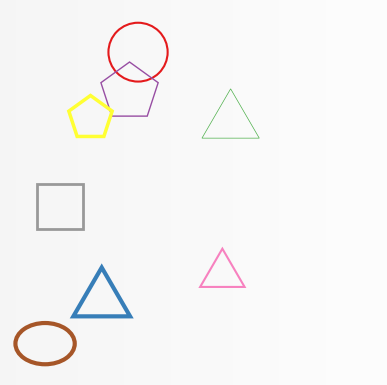[{"shape": "circle", "thickness": 1.5, "radius": 0.38, "center": [0.356, 0.865]}, {"shape": "triangle", "thickness": 3, "radius": 0.42, "center": [0.262, 0.221]}, {"shape": "triangle", "thickness": 0.5, "radius": 0.43, "center": [0.595, 0.684]}, {"shape": "pentagon", "thickness": 1, "radius": 0.39, "center": [0.334, 0.761]}, {"shape": "pentagon", "thickness": 2.5, "radius": 0.29, "center": [0.234, 0.693]}, {"shape": "oval", "thickness": 3, "radius": 0.38, "center": [0.116, 0.107]}, {"shape": "triangle", "thickness": 1.5, "radius": 0.33, "center": [0.574, 0.288]}, {"shape": "square", "thickness": 2, "radius": 0.29, "center": [0.155, 0.464]}]